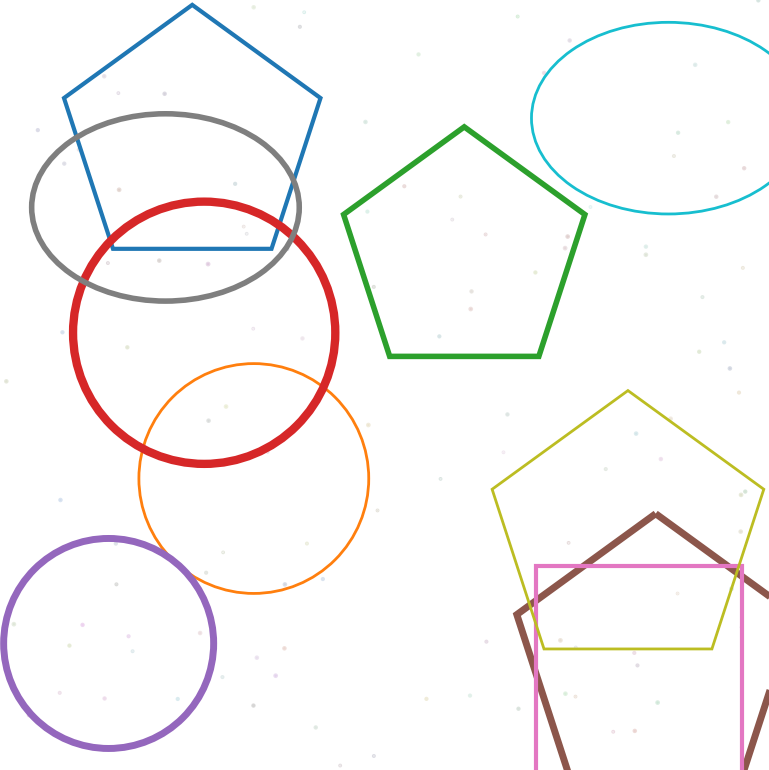[{"shape": "pentagon", "thickness": 1.5, "radius": 0.88, "center": [0.25, 0.819]}, {"shape": "circle", "thickness": 1, "radius": 0.75, "center": [0.33, 0.379]}, {"shape": "pentagon", "thickness": 2, "radius": 0.82, "center": [0.603, 0.67]}, {"shape": "circle", "thickness": 3, "radius": 0.85, "center": [0.265, 0.568]}, {"shape": "circle", "thickness": 2.5, "radius": 0.68, "center": [0.141, 0.164]}, {"shape": "pentagon", "thickness": 2.5, "radius": 0.95, "center": [0.852, 0.143]}, {"shape": "square", "thickness": 1.5, "radius": 0.67, "center": [0.83, 0.131]}, {"shape": "oval", "thickness": 2, "radius": 0.87, "center": [0.215, 0.731]}, {"shape": "pentagon", "thickness": 1, "radius": 0.93, "center": [0.816, 0.307]}, {"shape": "oval", "thickness": 1, "radius": 0.89, "center": [0.868, 0.847]}]